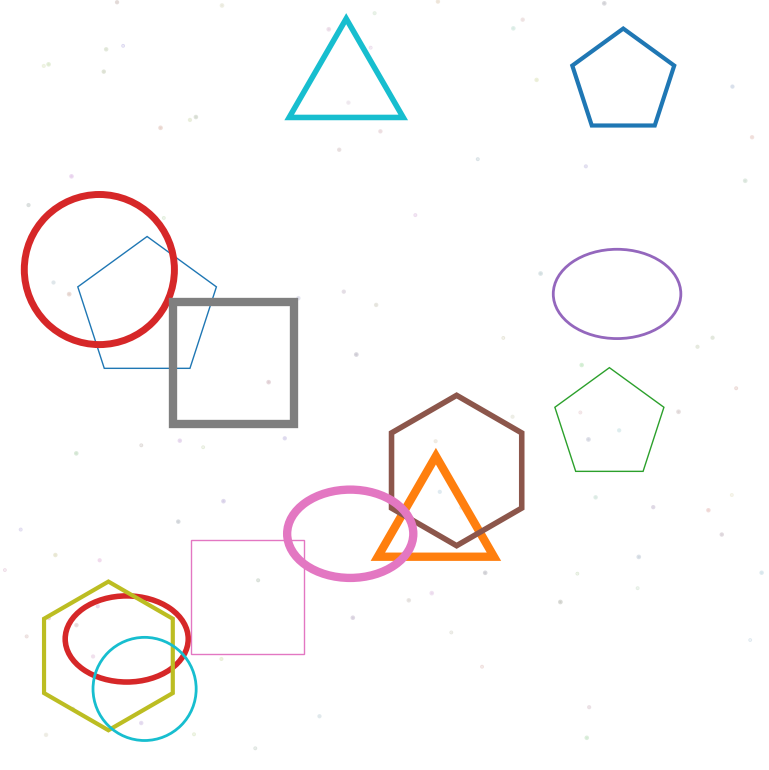[{"shape": "pentagon", "thickness": 0.5, "radius": 0.47, "center": [0.191, 0.598]}, {"shape": "pentagon", "thickness": 1.5, "radius": 0.35, "center": [0.809, 0.893]}, {"shape": "triangle", "thickness": 3, "radius": 0.44, "center": [0.566, 0.321]}, {"shape": "pentagon", "thickness": 0.5, "radius": 0.37, "center": [0.791, 0.448]}, {"shape": "oval", "thickness": 2, "radius": 0.4, "center": [0.165, 0.17]}, {"shape": "circle", "thickness": 2.5, "radius": 0.49, "center": [0.129, 0.65]}, {"shape": "oval", "thickness": 1, "radius": 0.41, "center": [0.801, 0.618]}, {"shape": "hexagon", "thickness": 2, "radius": 0.49, "center": [0.593, 0.389]}, {"shape": "oval", "thickness": 3, "radius": 0.41, "center": [0.455, 0.307]}, {"shape": "square", "thickness": 0.5, "radius": 0.37, "center": [0.321, 0.225]}, {"shape": "square", "thickness": 3, "radius": 0.39, "center": [0.303, 0.529]}, {"shape": "hexagon", "thickness": 1.5, "radius": 0.48, "center": [0.141, 0.148]}, {"shape": "circle", "thickness": 1, "radius": 0.33, "center": [0.188, 0.105]}, {"shape": "triangle", "thickness": 2, "radius": 0.43, "center": [0.45, 0.89]}]